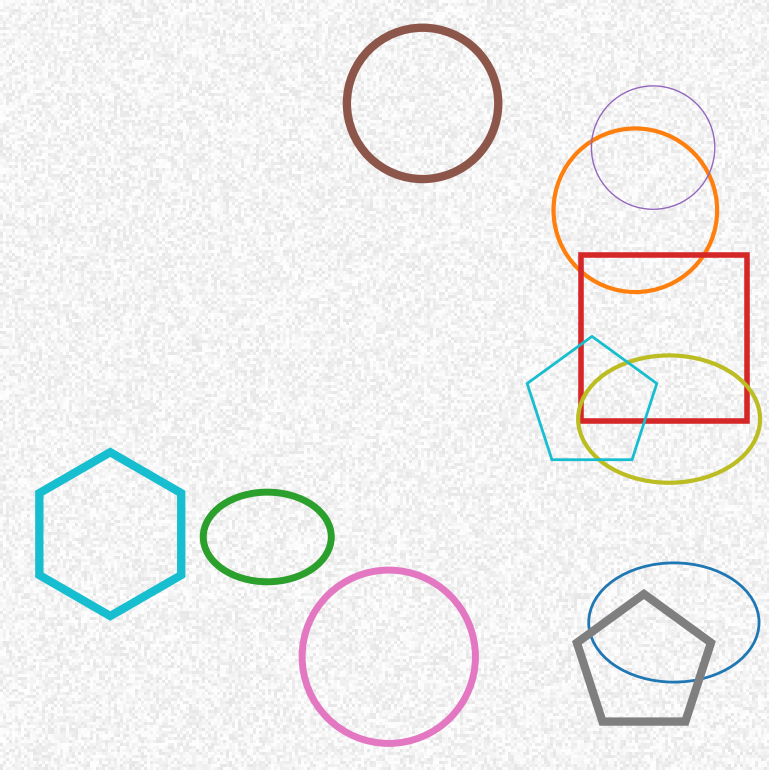[{"shape": "oval", "thickness": 1, "radius": 0.55, "center": [0.875, 0.192]}, {"shape": "circle", "thickness": 1.5, "radius": 0.53, "center": [0.825, 0.727]}, {"shape": "oval", "thickness": 2.5, "radius": 0.42, "center": [0.347, 0.303]}, {"shape": "square", "thickness": 2, "radius": 0.54, "center": [0.863, 0.561]}, {"shape": "circle", "thickness": 0.5, "radius": 0.4, "center": [0.848, 0.808]}, {"shape": "circle", "thickness": 3, "radius": 0.49, "center": [0.549, 0.866]}, {"shape": "circle", "thickness": 2.5, "radius": 0.56, "center": [0.505, 0.147]}, {"shape": "pentagon", "thickness": 3, "radius": 0.46, "center": [0.836, 0.137]}, {"shape": "oval", "thickness": 1.5, "radius": 0.59, "center": [0.869, 0.456]}, {"shape": "pentagon", "thickness": 1, "radius": 0.44, "center": [0.769, 0.475]}, {"shape": "hexagon", "thickness": 3, "radius": 0.53, "center": [0.143, 0.306]}]